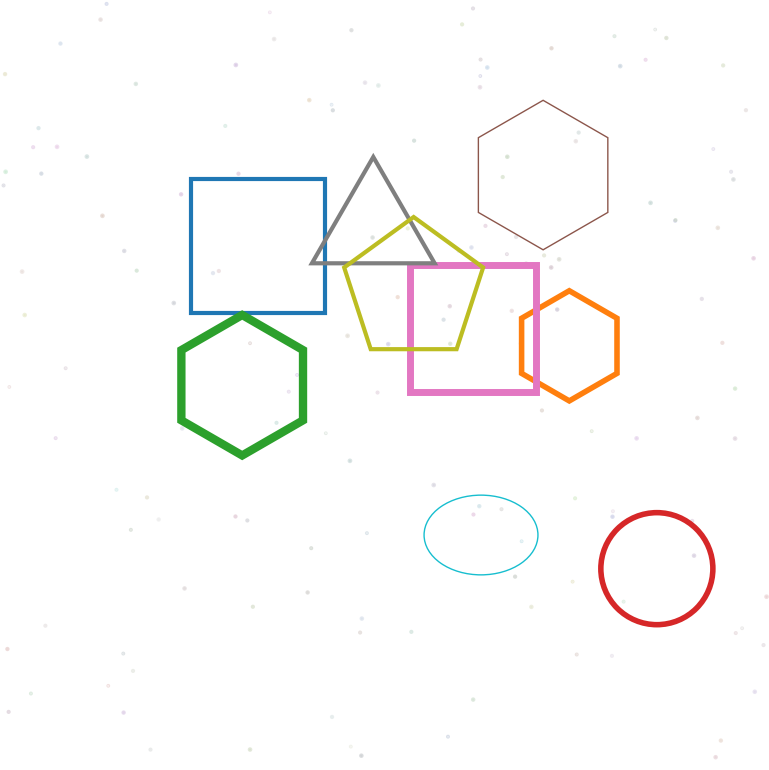[{"shape": "square", "thickness": 1.5, "radius": 0.43, "center": [0.336, 0.68]}, {"shape": "hexagon", "thickness": 2, "radius": 0.36, "center": [0.739, 0.551]}, {"shape": "hexagon", "thickness": 3, "radius": 0.46, "center": [0.315, 0.5]}, {"shape": "circle", "thickness": 2, "radius": 0.36, "center": [0.853, 0.261]}, {"shape": "hexagon", "thickness": 0.5, "radius": 0.49, "center": [0.705, 0.773]}, {"shape": "square", "thickness": 2.5, "radius": 0.41, "center": [0.614, 0.573]}, {"shape": "triangle", "thickness": 1.5, "radius": 0.46, "center": [0.485, 0.704]}, {"shape": "pentagon", "thickness": 1.5, "radius": 0.47, "center": [0.537, 0.623]}, {"shape": "oval", "thickness": 0.5, "radius": 0.37, "center": [0.625, 0.305]}]